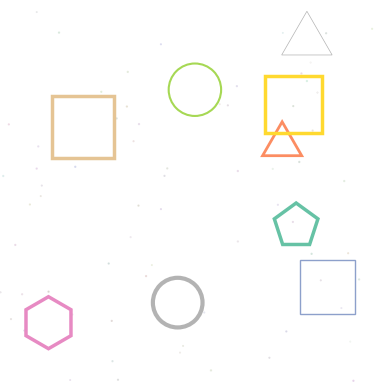[{"shape": "pentagon", "thickness": 2.5, "radius": 0.3, "center": [0.769, 0.413]}, {"shape": "triangle", "thickness": 2, "radius": 0.29, "center": [0.733, 0.625]}, {"shape": "square", "thickness": 1, "radius": 0.35, "center": [0.851, 0.254]}, {"shape": "hexagon", "thickness": 2.5, "radius": 0.34, "center": [0.126, 0.162]}, {"shape": "circle", "thickness": 1.5, "radius": 0.34, "center": [0.506, 0.767]}, {"shape": "square", "thickness": 2.5, "radius": 0.37, "center": [0.762, 0.728]}, {"shape": "square", "thickness": 2.5, "radius": 0.4, "center": [0.215, 0.67]}, {"shape": "triangle", "thickness": 0.5, "radius": 0.38, "center": [0.797, 0.895]}, {"shape": "circle", "thickness": 3, "radius": 0.32, "center": [0.462, 0.214]}]